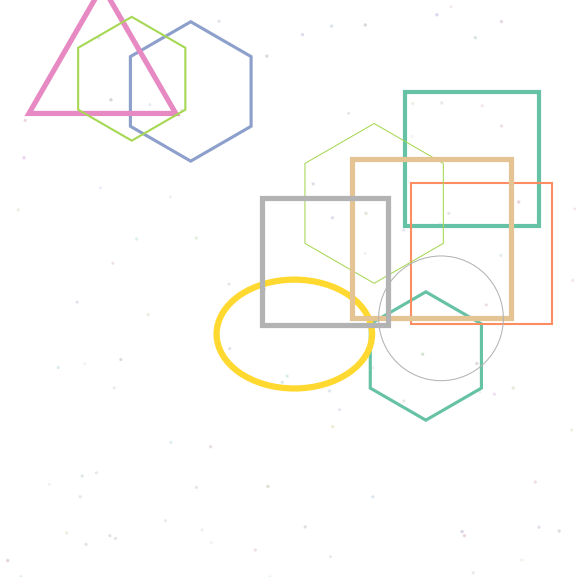[{"shape": "square", "thickness": 2, "radius": 0.58, "center": [0.817, 0.724]}, {"shape": "hexagon", "thickness": 1.5, "radius": 0.56, "center": [0.737, 0.383]}, {"shape": "square", "thickness": 1, "radius": 0.61, "center": [0.834, 0.561]}, {"shape": "hexagon", "thickness": 1.5, "radius": 0.6, "center": [0.33, 0.841]}, {"shape": "triangle", "thickness": 2.5, "radius": 0.73, "center": [0.177, 0.876]}, {"shape": "hexagon", "thickness": 0.5, "radius": 0.69, "center": [0.648, 0.647]}, {"shape": "hexagon", "thickness": 1, "radius": 0.54, "center": [0.228, 0.863]}, {"shape": "oval", "thickness": 3, "radius": 0.67, "center": [0.51, 0.421]}, {"shape": "square", "thickness": 2.5, "radius": 0.69, "center": [0.747, 0.586]}, {"shape": "square", "thickness": 2.5, "radius": 0.55, "center": [0.563, 0.546]}, {"shape": "circle", "thickness": 0.5, "radius": 0.54, "center": [0.764, 0.448]}]